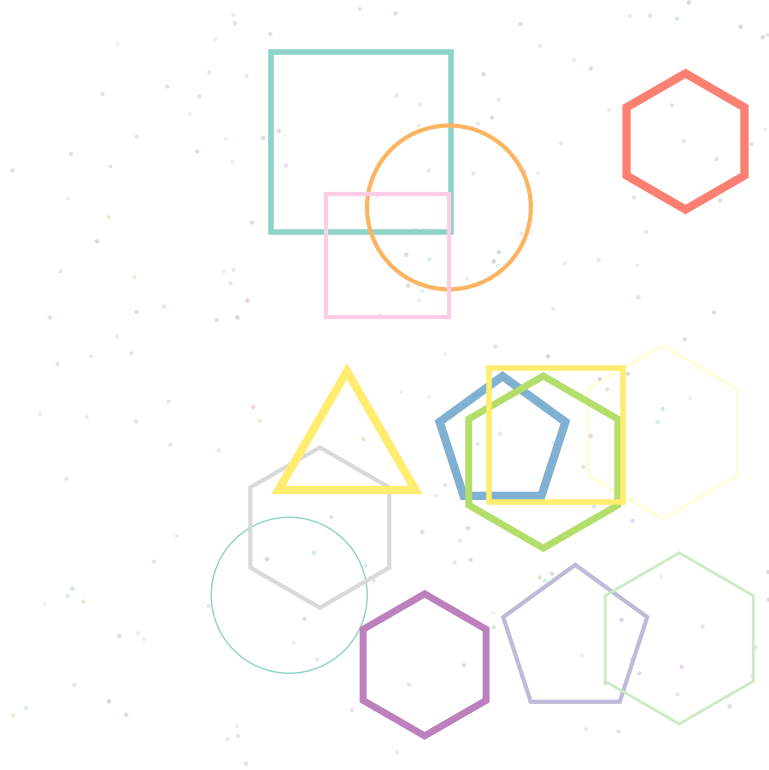[{"shape": "square", "thickness": 2, "radius": 0.58, "center": [0.469, 0.815]}, {"shape": "circle", "thickness": 0.5, "radius": 0.51, "center": [0.376, 0.227]}, {"shape": "hexagon", "thickness": 0.5, "radius": 0.56, "center": [0.861, 0.439]}, {"shape": "pentagon", "thickness": 1.5, "radius": 0.49, "center": [0.747, 0.168]}, {"shape": "hexagon", "thickness": 3, "radius": 0.44, "center": [0.89, 0.816]}, {"shape": "pentagon", "thickness": 3, "radius": 0.43, "center": [0.653, 0.426]}, {"shape": "circle", "thickness": 1.5, "radius": 0.53, "center": [0.583, 0.731]}, {"shape": "hexagon", "thickness": 2.5, "radius": 0.56, "center": [0.706, 0.4]}, {"shape": "square", "thickness": 1.5, "radius": 0.4, "center": [0.503, 0.668]}, {"shape": "hexagon", "thickness": 1.5, "radius": 0.52, "center": [0.415, 0.315]}, {"shape": "hexagon", "thickness": 2.5, "radius": 0.46, "center": [0.551, 0.137]}, {"shape": "hexagon", "thickness": 1, "radius": 0.56, "center": [0.882, 0.171]}, {"shape": "square", "thickness": 2, "radius": 0.43, "center": [0.723, 0.435]}, {"shape": "triangle", "thickness": 3, "radius": 0.51, "center": [0.451, 0.415]}]